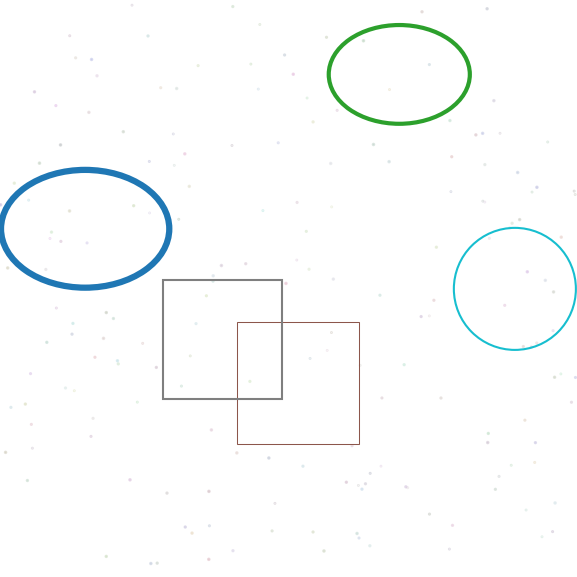[{"shape": "oval", "thickness": 3, "radius": 0.73, "center": [0.147, 0.603]}, {"shape": "oval", "thickness": 2, "radius": 0.61, "center": [0.691, 0.87]}, {"shape": "square", "thickness": 0.5, "radius": 0.53, "center": [0.516, 0.336]}, {"shape": "square", "thickness": 1, "radius": 0.51, "center": [0.385, 0.411]}, {"shape": "circle", "thickness": 1, "radius": 0.53, "center": [0.892, 0.499]}]